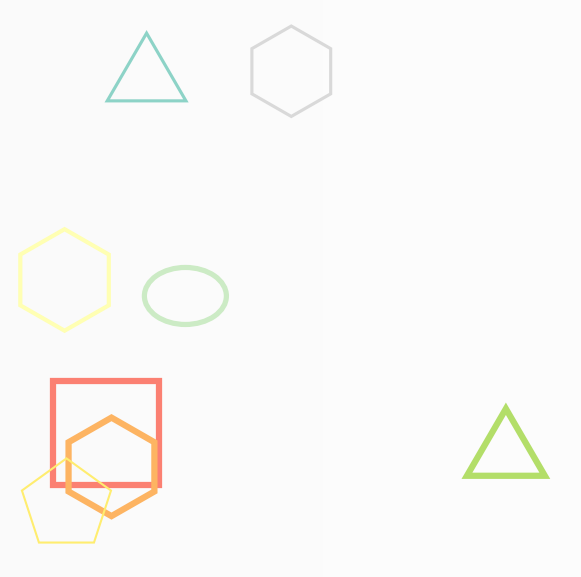[{"shape": "triangle", "thickness": 1.5, "radius": 0.39, "center": [0.252, 0.864]}, {"shape": "hexagon", "thickness": 2, "radius": 0.44, "center": [0.111, 0.514]}, {"shape": "square", "thickness": 3, "radius": 0.45, "center": [0.183, 0.249]}, {"shape": "hexagon", "thickness": 3, "radius": 0.43, "center": [0.192, 0.191]}, {"shape": "triangle", "thickness": 3, "radius": 0.39, "center": [0.87, 0.214]}, {"shape": "hexagon", "thickness": 1.5, "radius": 0.39, "center": [0.501, 0.876]}, {"shape": "oval", "thickness": 2.5, "radius": 0.35, "center": [0.319, 0.487]}, {"shape": "pentagon", "thickness": 1, "radius": 0.4, "center": [0.114, 0.125]}]